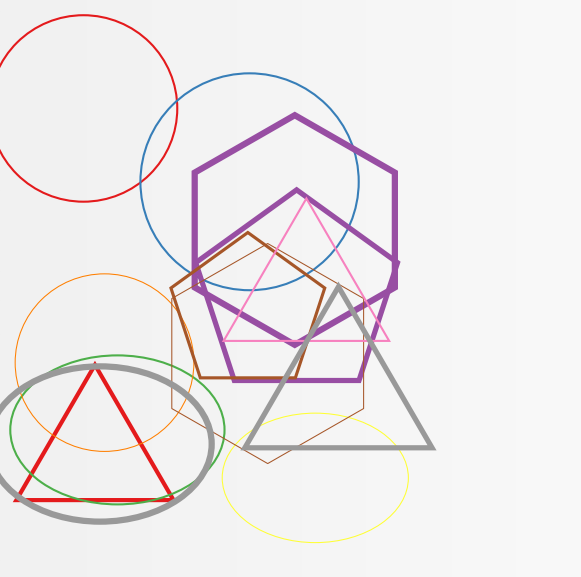[{"shape": "triangle", "thickness": 2, "radius": 0.78, "center": [0.163, 0.211]}, {"shape": "circle", "thickness": 1, "radius": 0.81, "center": [0.144, 0.811]}, {"shape": "circle", "thickness": 1, "radius": 0.94, "center": [0.429, 0.684]}, {"shape": "oval", "thickness": 1, "radius": 0.92, "center": [0.202, 0.255]}, {"shape": "hexagon", "thickness": 3, "radius": 0.99, "center": [0.507, 0.601]}, {"shape": "pentagon", "thickness": 2.5, "radius": 0.91, "center": [0.51, 0.488]}, {"shape": "circle", "thickness": 0.5, "radius": 0.77, "center": [0.18, 0.371]}, {"shape": "oval", "thickness": 0.5, "radius": 0.8, "center": [0.542, 0.172]}, {"shape": "hexagon", "thickness": 0.5, "radius": 0.95, "center": [0.461, 0.387]}, {"shape": "pentagon", "thickness": 1.5, "radius": 0.7, "center": [0.426, 0.457]}, {"shape": "triangle", "thickness": 1, "radius": 0.82, "center": [0.527, 0.491]}, {"shape": "oval", "thickness": 3, "radius": 0.96, "center": [0.172, 0.23]}, {"shape": "triangle", "thickness": 2.5, "radius": 0.93, "center": [0.582, 0.317]}]